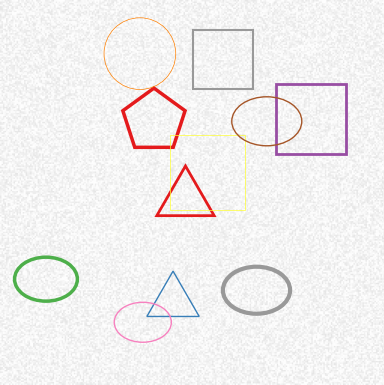[{"shape": "triangle", "thickness": 2, "radius": 0.43, "center": [0.482, 0.483]}, {"shape": "pentagon", "thickness": 2.5, "radius": 0.42, "center": [0.4, 0.686]}, {"shape": "triangle", "thickness": 1, "radius": 0.39, "center": [0.449, 0.217]}, {"shape": "oval", "thickness": 2.5, "radius": 0.41, "center": [0.119, 0.275]}, {"shape": "square", "thickness": 2, "radius": 0.45, "center": [0.808, 0.691]}, {"shape": "circle", "thickness": 0.5, "radius": 0.47, "center": [0.363, 0.861]}, {"shape": "square", "thickness": 0.5, "radius": 0.48, "center": [0.539, 0.552]}, {"shape": "oval", "thickness": 1, "radius": 0.45, "center": [0.693, 0.685]}, {"shape": "oval", "thickness": 1, "radius": 0.37, "center": [0.371, 0.163]}, {"shape": "oval", "thickness": 3, "radius": 0.44, "center": [0.666, 0.246]}, {"shape": "square", "thickness": 1.5, "radius": 0.39, "center": [0.579, 0.845]}]